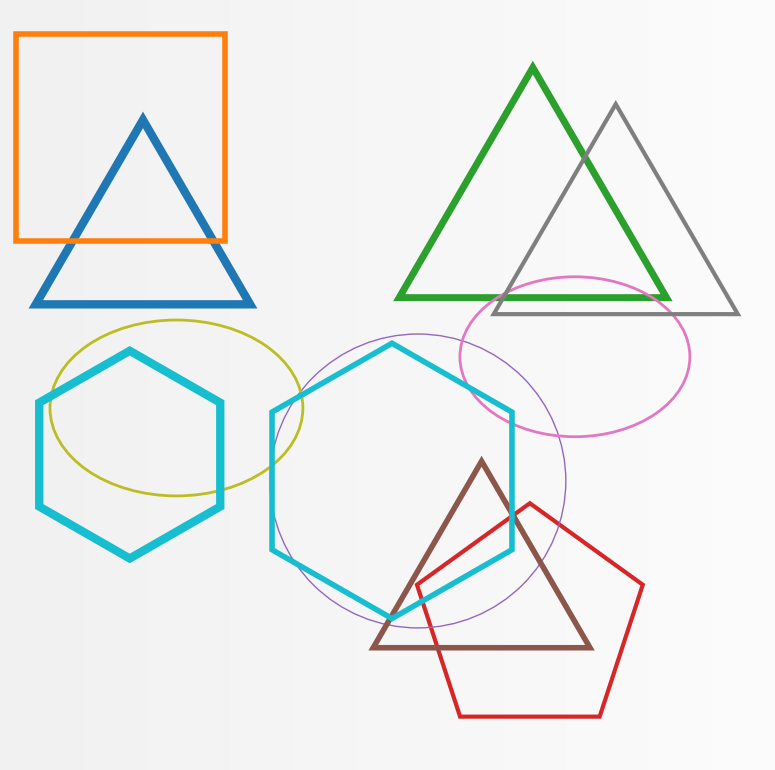[{"shape": "triangle", "thickness": 3, "radius": 0.8, "center": [0.184, 0.685]}, {"shape": "square", "thickness": 2, "radius": 0.67, "center": [0.155, 0.822]}, {"shape": "triangle", "thickness": 2.5, "radius": 1.0, "center": [0.688, 0.713]}, {"shape": "pentagon", "thickness": 1.5, "radius": 0.77, "center": [0.684, 0.193]}, {"shape": "circle", "thickness": 0.5, "radius": 0.95, "center": [0.539, 0.375]}, {"shape": "triangle", "thickness": 2, "radius": 0.81, "center": [0.621, 0.24]}, {"shape": "oval", "thickness": 1, "radius": 0.74, "center": [0.742, 0.537]}, {"shape": "triangle", "thickness": 1.5, "radius": 0.91, "center": [0.795, 0.683]}, {"shape": "oval", "thickness": 1, "radius": 0.82, "center": [0.228, 0.47]}, {"shape": "hexagon", "thickness": 3, "radius": 0.67, "center": [0.167, 0.41]}, {"shape": "hexagon", "thickness": 2, "radius": 0.89, "center": [0.506, 0.375]}]